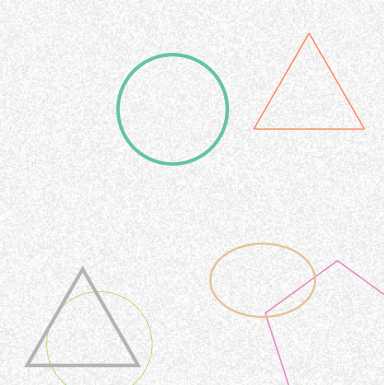[{"shape": "circle", "thickness": 2.5, "radius": 0.71, "center": [0.449, 0.716]}, {"shape": "triangle", "thickness": 1, "radius": 0.83, "center": [0.803, 0.748]}, {"shape": "pentagon", "thickness": 1, "radius": 0.99, "center": [0.877, 0.126]}, {"shape": "circle", "thickness": 0.5, "radius": 0.68, "center": [0.258, 0.106]}, {"shape": "oval", "thickness": 1.5, "radius": 0.68, "center": [0.682, 0.272]}, {"shape": "triangle", "thickness": 2.5, "radius": 0.83, "center": [0.215, 0.134]}]